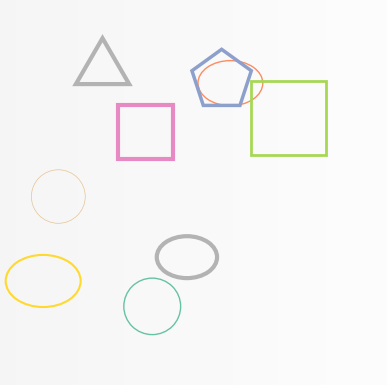[{"shape": "circle", "thickness": 1, "radius": 0.37, "center": [0.393, 0.204]}, {"shape": "oval", "thickness": 1, "radius": 0.42, "center": [0.595, 0.784]}, {"shape": "pentagon", "thickness": 2.5, "radius": 0.4, "center": [0.572, 0.791]}, {"shape": "square", "thickness": 3, "radius": 0.35, "center": [0.376, 0.658]}, {"shape": "square", "thickness": 2, "radius": 0.48, "center": [0.746, 0.694]}, {"shape": "oval", "thickness": 1.5, "radius": 0.48, "center": [0.111, 0.27]}, {"shape": "circle", "thickness": 0.5, "radius": 0.35, "center": [0.15, 0.489]}, {"shape": "triangle", "thickness": 3, "radius": 0.4, "center": [0.265, 0.821]}, {"shape": "oval", "thickness": 3, "radius": 0.39, "center": [0.482, 0.332]}]